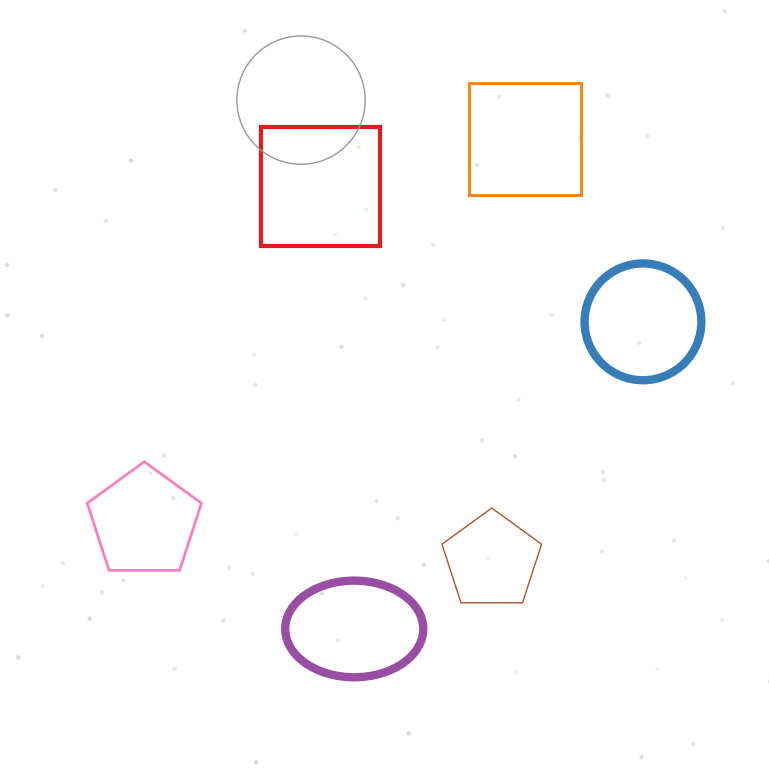[{"shape": "square", "thickness": 1.5, "radius": 0.39, "center": [0.417, 0.757]}, {"shape": "circle", "thickness": 3, "radius": 0.38, "center": [0.835, 0.582]}, {"shape": "oval", "thickness": 3, "radius": 0.45, "center": [0.46, 0.183]}, {"shape": "square", "thickness": 1, "radius": 0.36, "center": [0.682, 0.819]}, {"shape": "pentagon", "thickness": 0.5, "radius": 0.34, "center": [0.639, 0.272]}, {"shape": "pentagon", "thickness": 1, "radius": 0.39, "center": [0.187, 0.322]}, {"shape": "circle", "thickness": 0.5, "radius": 0.42, "center": [0.391, 0.87]}]